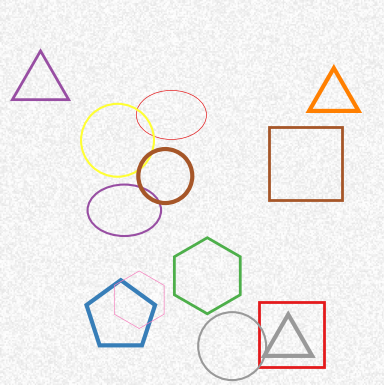[{"shape": "square", "thickness": 2, "radius": 0.42, "center": [0.757, 0.132]}, {"shape": "oval", "thickness": 0.5, "radius": 0.46, "center": [0.445, 0.701]}, {"shape": "pentagon", "thickness": 3, "radius": 0.47, "center": [0.314, 0.179]}, {"shape": "hexagon", "thickness": 2, "radius": 0.49, "center": [0.538, 0.284]}, {"shape": "oval", "thickness": 1.5, "radius": 0.48, "center": [0.323, 0.454]}, {"shape": "triangle", "thickness": 2, "radius": 0.42, "center": [0.105, 0.783]}, {"shape": "triangle", "thickness": 3, "radius": 0.37, "center": [0.867, 0.749]}, {"shape": "circle", "thickness": 1.5, "radius": 0.47, "center": [0.305, 0.636]}, {"shape": "circle", "thickness": 3, "radius": 0.35, "center": [0.429, 0.543]}, {"shape": "square", "thickness": 2, "radius": 0.47, "center": [0.794, 0.575]}, {"shape": "hexagon", "thickness": 0.5, "radius": 0.37, "center": [0.362, 0.221]}, {"shape": "triangle", "thickness": 3, "radius": 0.36, "center": [0.749, 0.112]}, {"shape": "circle", "thickness": 1.5, "radius": 0.44, "center": [0.603, 0.101]}]